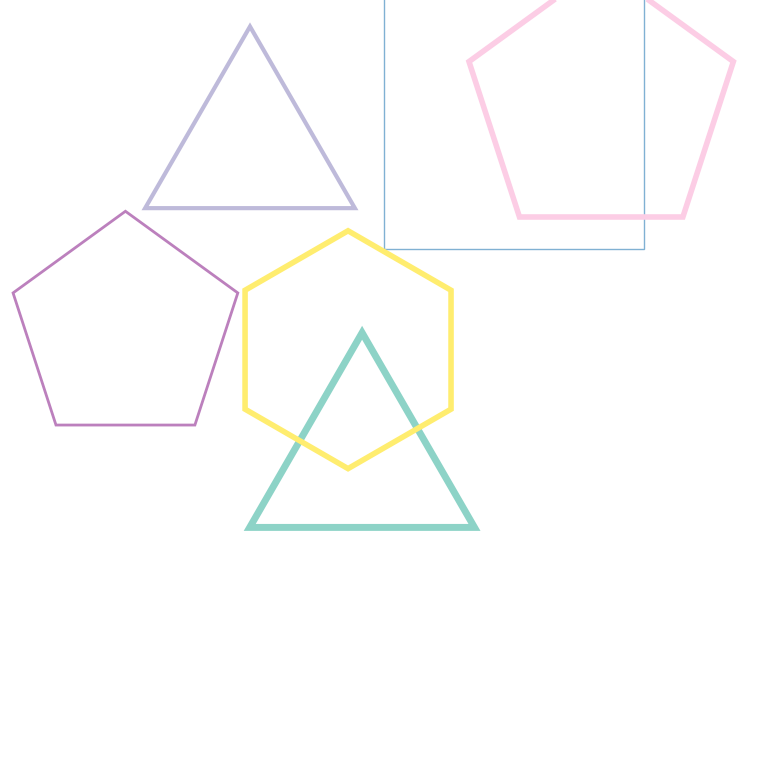[{"shape": "triangle", "thickness": 2.5, "radius": 0.84, "center": [0.47, 0.399]}, {"shape": "triangle", "thickness": 1.5, "radius": 0.79, "center": [0.325, 0.808]}, {"shape": "square", "thickness": 0.5, "radius": 0.84, "center": [0.668, 0.846]}, {"shape": "pentagon", "thickness": 2, "radius": 0.9, "center": [0.781, 0.864]}, {"shape": "pentagon", "thickness": 1, "radius": 0.77, "center": [0.163, 0.572]}, {"shape": "hexagon", "thickness": 2, "radius": 0.77, "center": [0.452, 0.546]}]